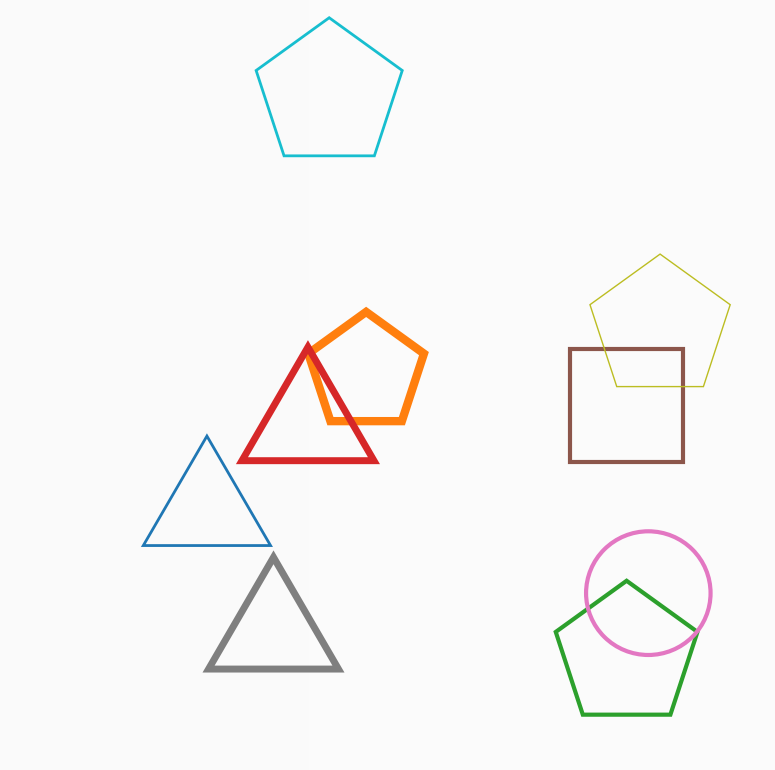[{"shape": "triangle", "thickness": 1, "radius": 0.47, "center": [0.267, 0.339]}, {"shape": "pentagon", "thickness": 3, "radius": 0.39, "center": [0.472, 0.517]}, {"shape": "pentagon", "thickness": 1.5, "radius": 0.48, "center": [0.809, 0.15]}, {"shape": "triangle", "thickness": 2.5, "radius": 0.49, "center": [0.397, 0.451]}, {"shape": "square", "thickness": 1.5, "radius": 0.37, "center": [0.808, 0.473]}, {"shape": "circle", "thickness": 1.5, "radius": 0.4, "center": [0.837, 0.23]}, {"shape": "triangle", "thickness": 2.5, "radius": 0.48, "center": [0.353, 0.179]}, {"shape": "pentagon", "thickness": 0.5, "radius": 0.48, "center": [0.852, 0.575]}, {"shape": "pentagon", "thickness": 1, "radius": 0.5, "center": [0.425, 0.878]}]